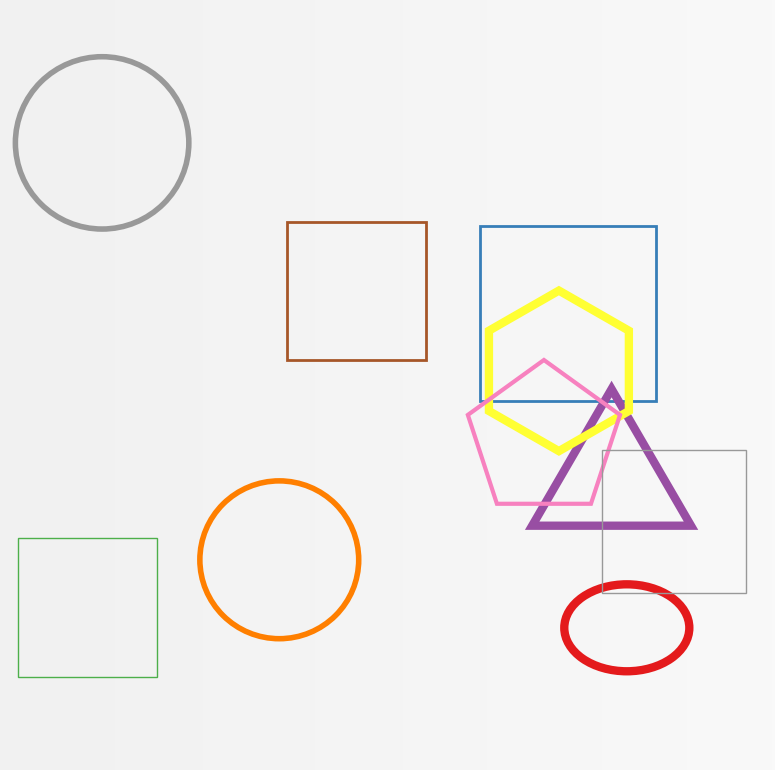[{"shape": "oval", "thickness": 3, "radius": 0.4, "center": [0.809, 0.185]}, {"shape": "square", "thickness": 1, "radius": 0.57, "center": [0.733, 0.593]}, {"shape": "square", "thickness": 0.5, "radius": 0.45, "center": [0.113, 0.211]}, {"shape": "triangle", "thickness": 3, "radius": 0.59, "center": [0.789, 0.376]}, {"shape": "circle", "thickness": 2, "radius": 0.51, "center": [0.36, 0.273]}, {"shape": "hexagon", "thickness": 3, "radius": 0.52, "center": [0.721, 0.518]}, {"shape": "square", "thickness": 1, "radius": 0.45, "center": [0.46, 0.622]}, {"shape": "pentagon", "thickness": 1.5, "radius": 0.52, "center": [0.702, 0.429]}, {"shape": "square", "thickness": 0.5, "radius": 0.46, "center": [0.869, 0.323]}, {"shape": "circle", "thickness": 2, "radius": 0.56, "center": [0.132, 0.814]}]